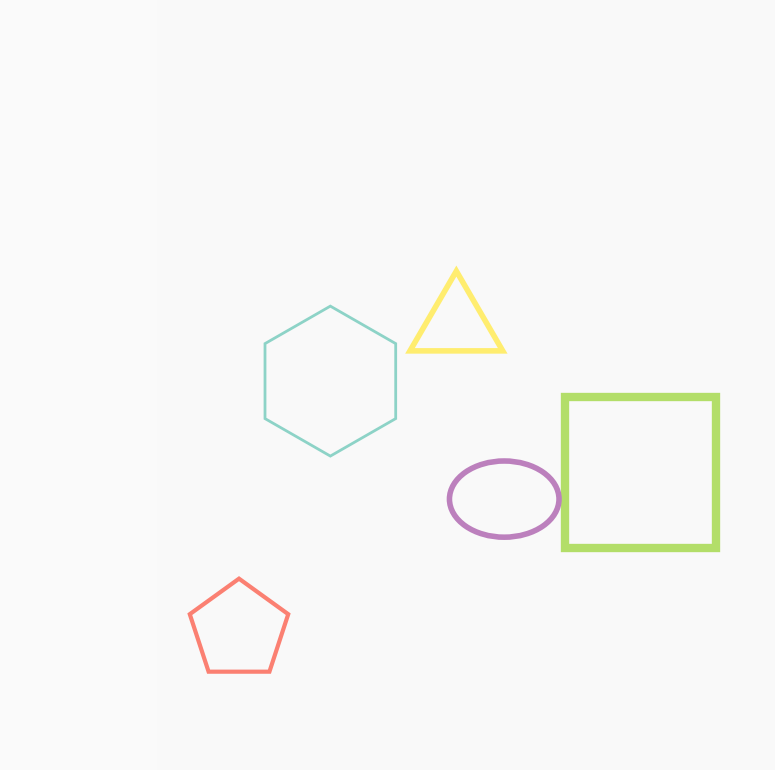[{"shape": "hexagon", "thickness": 1, "radius": 0.49, "center": [0.426, 0.505]}, {"shape": "pentagon", "thickness": 1.5, "radius": 0.33, "center": [0.308, 0.182]}, {"shape": "square", "thickness": 3, "radius": 0.49, "center": [0.827, 0.387]}, {"shape": "oval", "thickness": 2, "radius": 0.35, "center": [0.651, 0.352]}, {"shape": "triangle", "thickness": 2, "radius": 0.35, "center": [0.589, 0.579]}]